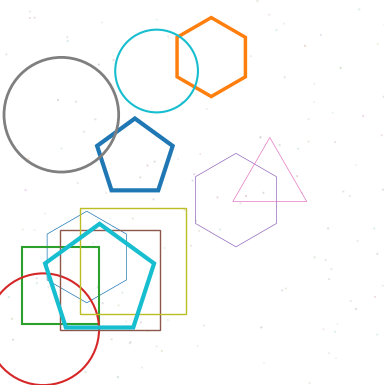[{"shape": "pentagon", "thickness": 3, "radius": 0.52, "center": [0.35, 0.589]}, {"shape": "hexagon", "thickness": 0.5, "radius": 0.59, "center": [0.225, 0.332]}, {"shape": "hexagon", "thickness": 2.5, "radius": 0.51, "center": [0.549, 0.852]}, {"shape": "square", "thickness": 1.5, "radius": 0.5, "center": [0.158, 0.259]}, {"shape": "circle", "thickness": 1.5, "radius": 0.73, "center": [0.112, 0.145]}, {"shape": "hexagon", "thickness": 0.5, "radius": 0.61, "center": [0.613, 0.48]}, {"shape": "square", "thickness": 1, "radius": 0.65, "center": [0.286, 0.272]}, {"shape": "triangle", "thickness": 0.5, "radius": 0.55, "center": [0.701, 0.532]}, {"shape": "circle", "thickness": 2, "radius": 0.74, "center": [0.159, 0.702]}, {"shape": "square", "thickness": 1, "radius": 0.69, "center": [0.344, 0.322]}, {"shape": "circle", "thickness": 1.5, "radius": 0.54, "center": [0.407, 0.816]}, {"shape": "pentagon", "thickness": 3, "radius": 0.74, "center": [0.259, 0.27]}]